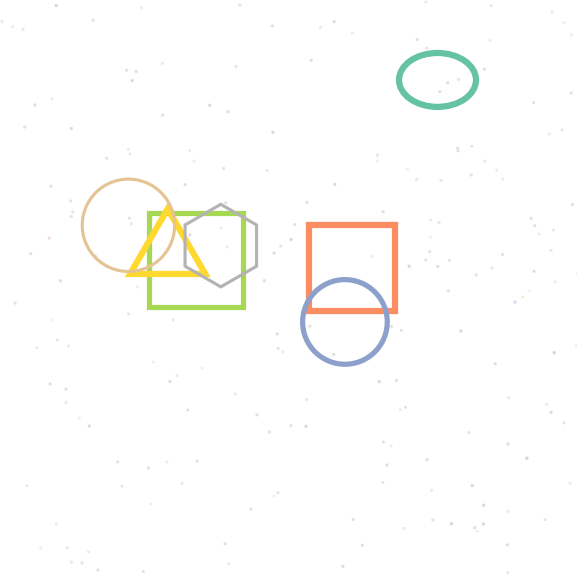[{"shape": "oval", "thickness": 3, "radius": 0.33, "center": [0.758, 0.861]}, {"shape": "square", "thickness": 3, "radius": 0.37, "center": [0.609, 0.535]}, {"shape": "circle", "thickness": 2.5, "radius": 0.37, "center": [0.597, 0.442]}, {"shape": "square", "thickness": 2.5, "radius": 0.41, "center": [0.339, 0.549]}, {"shape": "triangle", "thickness": 3, "radius": 0.38, "center": [0.29, 0.562]}, {"shape": "circle", "thickness": 1.5, "radius": 0.4, "center": [0.222, 0.609]}, {"shape": "hexagon", "thickness": 1.5, "radius": 0.36, "center": [0.382, 0.574]}]